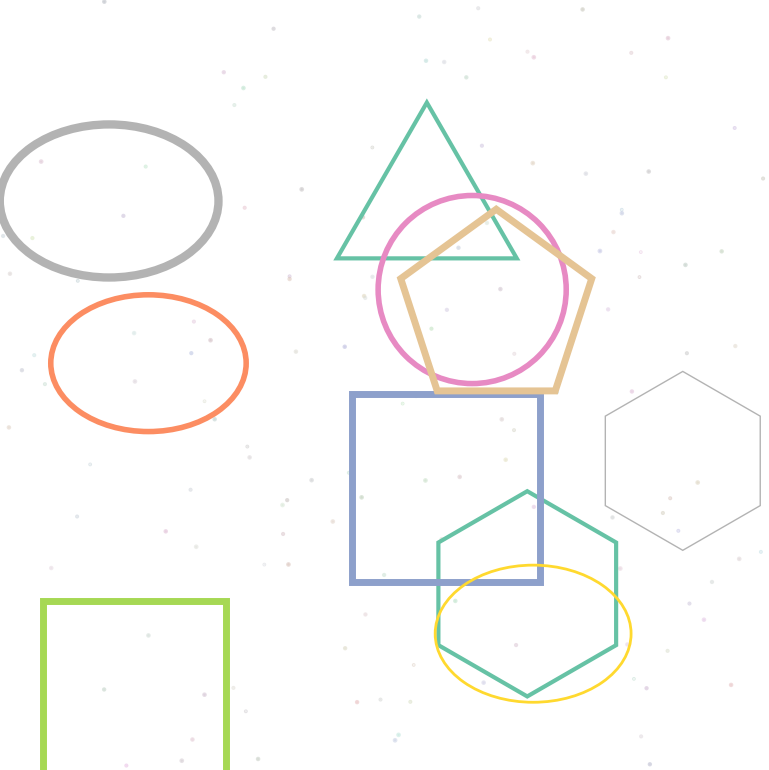[{"shape": "triangle", "thickness": 1.5, "radius": 0.67, "center": [0.554, 0.732]}, {"shape": "hexagon", "thickness": 1.5, "radius": 0.67, "center": [0.685, 0.229]}, {"shape": "oval", "thickness": 2, "radius": 0.63, "center": [0.193, 0.528]}, {"shape": "square", "thickness": 2.5, "radius": 0.61, "center": [0.58, 0.366]}, {"shape": "circle", "thickness": 2, "radius": 0.61, "center": [0.613, 0.624]}, {"shape": "square", "thickness": 2.5, "radius": 0.59, "center": [0.175, 0.101]}, {"shape": "oval", "thickness": 1, "radius": 0.64, "center": [0.692, 0.177]}, {"shape": "pentagon", "thickness": 2.5, "radius": 0.65, "center": [0.644, 0.598]}, {"shape": "hexagon", "thickness": 0.5, "radius": 0.58, "center": [0.887, 0.401]}, {"shape": "oval", "thickness": 3, "radius": 0.71, "center": [0.142, 0.739]}]